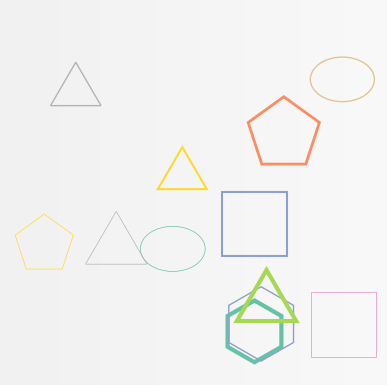[{"shape": "hexagon", "thickness": 3, "radius": 0.4, "center": [0.657, 0.139]}, {"shape": "oval", "thickness": 0.5, "radius": 0.42, "center": [0.446, 0.354]}, {"shape": "pentagon", "thickness": 2, "radius": 0.48, "center": [0.732, 0.652]}, {"shape": "square", "thickness": 1.5, "radius": 0.42, "center": [0.657, 0.418]}, {"shape": "hexagon", "thickness": 1, "radius": 0.48, "center": [0.674, 0.159]}, {"shape": "square", "thickness": 0.5, "radius": 0.42, "center": [0.886, 0.157]}, {"shape": "triangle", "thickness": 3, "radius": 0.44, "center": [0.688, 0.21]}, {"shape": "pentagon", "thickness": 0.5, "radius": 0.39, "center": [0.114, 0.365]}, {"shape": "triangle", "thickness": 1.5, "radius": 0.36, "center": [0.471, 0.545]}, {"shape": "oval", "thickness": 1, "radius": 0.41, "center": [0.884, 0.794]}, {"shape": "triangle", "thickness": 0.5, "radius": 0.46, "center": [0.3, 0.36]}, {"shape": "triangle", "thickness": 1, "radius": 0.38, "center": [0.196, 0.763]}]